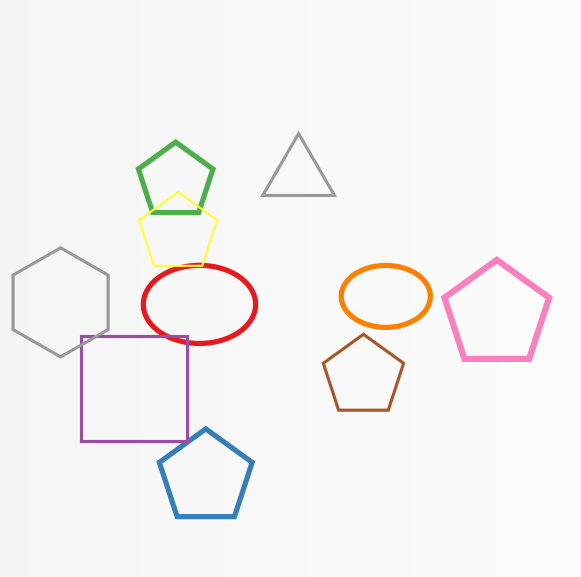[{"shape": "oval", "thickness": 2.5, "radius": 0.48, "center": [0.343, 0.472]}, {"shape": "pentagon", "thickness": 2.5, "radius": 0.42, "center": [0.354, 0.172]}, {"shape": "pentagon", "thickness": 2.5, "radius": 0.34, "center": [0.302, 0.686]}, {"shape": "square", "thickness": 1.5, "radius": 0.45, "center": [0.23, 0.327]}, {"shape": "oval", "thickness": 2.5, "radius": 0.38, "center": [0.664, 0.486]}, {"shape": "pentagon", "thickness": 1, "radius": 0.35, "center": [0.306, 0.596]}, {"shape": "pentagon", "thickness": 1.5, "radius": 0.36, "center": [0.625, 0.348]}, {"shape": "pentagon", "thickness": 3, "radius": 0.47, "center": [0.855, 0.454]}, {"shape": "hexagon", "thickness": 1.5, "radius": 0.47, "center": [0.104, 0.476]}, {"shape": "triangle", "thickness": 1.5, "radius": 0.36, "center": [0.514, 0.696]}]